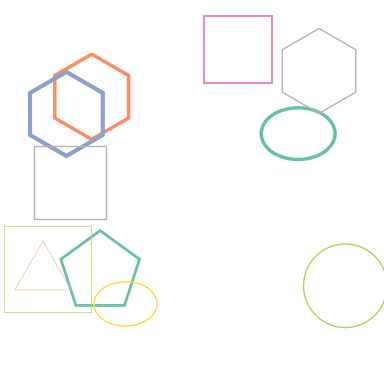[{"shape": "oval", "thickness": 2.5, "radius": 0.48, "center": [0.774, 0.653]}, {"shape": "pentagon", "thickness": 2, "radius": 0.54, "center": [0.26, 0.294]}, {"shape": "hexagon", "thickness": 2.5, "radius": 0.55, "center": [0.238, 0.749]}, {"shape": "hexagon", "thickness": 3, "radius": 0.55, "center": [0.172, 0.704]}, {"shape": "square", "thickness": 1.5, "radius": 0.44, "center": [0.618, 0.872]}, {"shape": "circle", "thickness": 1, "radius": 0.54, "center": [0.897, 0.258]}, {"shape": "square", "thickness": 0.5, "radius": 0.56, "center": [0.123, 0.301]}, {"shape": "oval", "thickness": 1, "radius": 0.41, "center": [0.326, 0.211]}, {"shape": "triangle", "thickness": 0.5, "radius": 0.42, "center": [0.112, 0.289]}, {"shape": "hexagon", "thickness": 1, "radius": 0.55, "center": [0.829, 0.816]}, {"shape": "square", "thickness": 1, "radius": 0.47, "center": [0.181, 0.526]}]